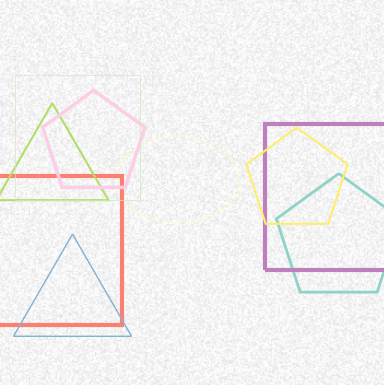[{"shape": "pentagon", "thickness": 2, "radius": 0.85, "center": [0.88, 0.379]}, {"shape": "oval", "thickness": 0.5, "radius": 0.8, "center": [0.462, 0.534]}, {"shape": "square", "thickness": 3, "radius": 0.97, "center": [0.123, 0.35]}, {"shape": "triangle", "thickness": 1, "radius": 0.89, "center": [0.188, 0.215]}, {"shape": "triangle", "thickness": 1.5, "radius": 0.84, "center": [0.136, 0.564]}, {"shape": "pentagon", "thickness": 2.5, "radius": 0.7, "center": [0.243, 0.626]}, {"shape": "square", "thickness": 3, "radius": 0.95, "center": [0.878, 0.489]}, {"shape": "square", "thickness": 0.5, "radius": 0.81, "center": [0.2, 0.642]}, {"shape": "pentagon", "thickness": 1.5, "radius": 0.69, "center": [0.771, 0.53]}]